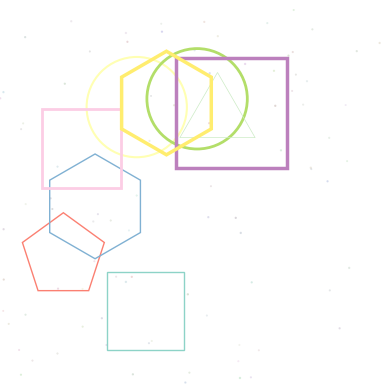[{"shape": "square", "thickness": 1, "radius": 0.5, "center": [0.378, 0.192]}, {"shape": "circle", "thickness": 1.5, "radius": 0.65, "center": [0.355, 0.722]}, {"shape": "pentagon", "thickness": 1, "radius": 0.56, "center": [0.165, 0.336]}, {"shape": "hexagon", "thickness": 1, "radius": 0.68, "center": [0.247, 0.464]}, {"shape": "circle", "thickness": 2, "radius": 0.65, "center": [0.512, 0.743]}, {"shape": "square", "thickness": 2, "radius": 0.51, "center": [0.211, 0.613]}, {"shape": "square", "thickness": 2.5, "radius": 0.72, "center": [0.601, 0.706]}, {"shape": "triangle", "thickness": 0.5, "radius": 0.56, "center": [0.565, 0.699]}, {"shape": "hexagon", "thickness": 2.5, "radius": 0.67, "center": [0.432, 0.732]}]